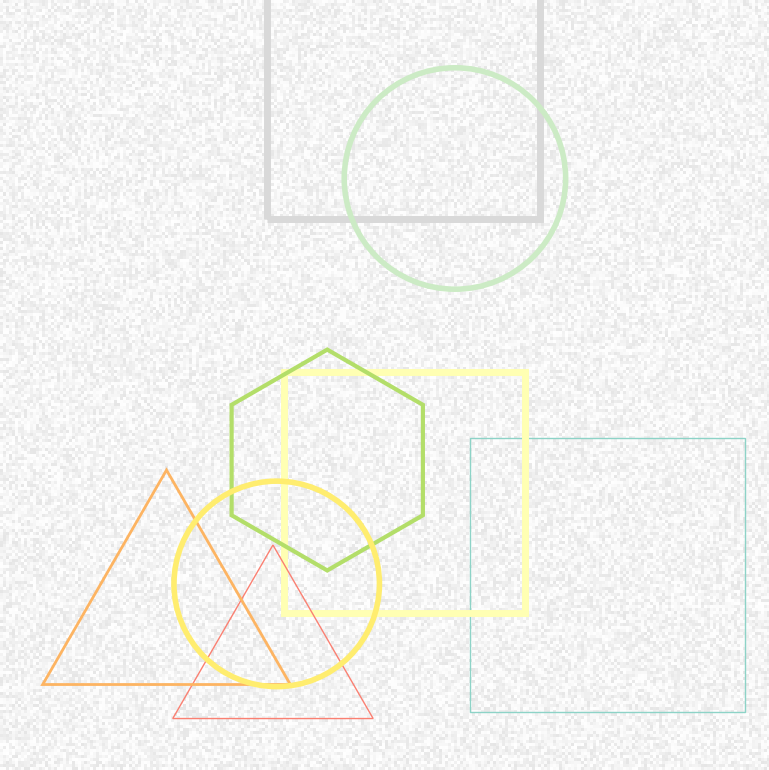[{"shape": "square", "thickness": 0.5, "radius": 0.89, "center": [0.789, 0.253]}, {"shape": "square", "thickness": 2.5, "radius": 0.78, "center": [0.525, 0.361]}, {"shape": "triangle", "thickness": 0.5, "radius": 0.75, "center": [0.354, 0.142]}, {"shape": "triangle", "thickness": 1, "radius": 0.93, "center": [0.216, 0.204]}, {"shape": "hexagon", "thickness": 1.5, "radius": 0.72, "center": [0.425, 0.403]}, {"shape": "square", "thickness": 2.5, "radius": 0.89, "center": [0.524, 0.893]}, {"shape": "circle", "thickness": 2, "radius": 0.72, "center": [0.591, 0.768]}, {"shape": "circle", "thickness": 2, "radius": 0.67, "center": [0.359, 0.242]}]